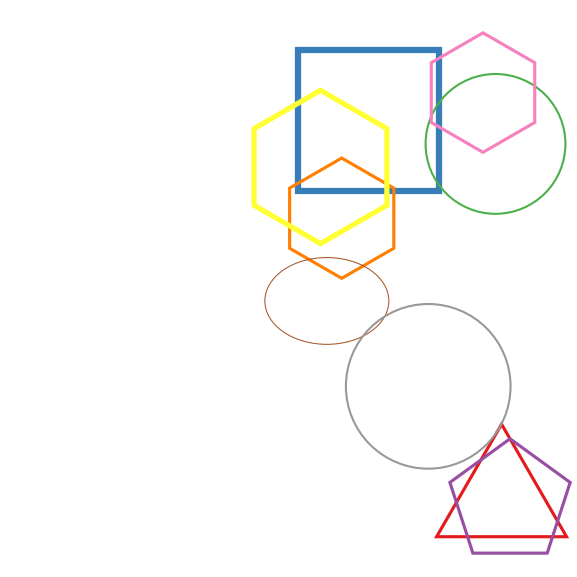[{"shape": "triangle", "thickness": 1.5, "radius": 0.65, "center": [0.869, 0.135]}, {"shape": "square", "thickness": 3, "radius": 0.61, "center": [0.639, 0.791]}, {"shape": "circle", "thickness": 1, "radius": 0.61, "center": [0.858, 0.75]}, {"shape": "pentagon", "thickness": 1.5, "radius": 0.55, "center": [0.883, 0.13]}, {"shape": "hexagon", "thickness": 1.5, "radius": 0.52, "center": [0.592, 0.621]}, {"shape": "hexagon", "thickness": 2.5, "radius": 0.66, "center": [0.555, 0.71]}, {"shape": "oval", "thickness": 0.5, "radius": 0.54, "center": [0.566, 0.478]}, {"shape": "hexagon", "thickness": 1.5, "radius": 0.52, "center": [0.836, 0.839]}, {"shape": "circle", "thickness": 1, "radius": 0.71, "center": [0.742, 0.33]}]